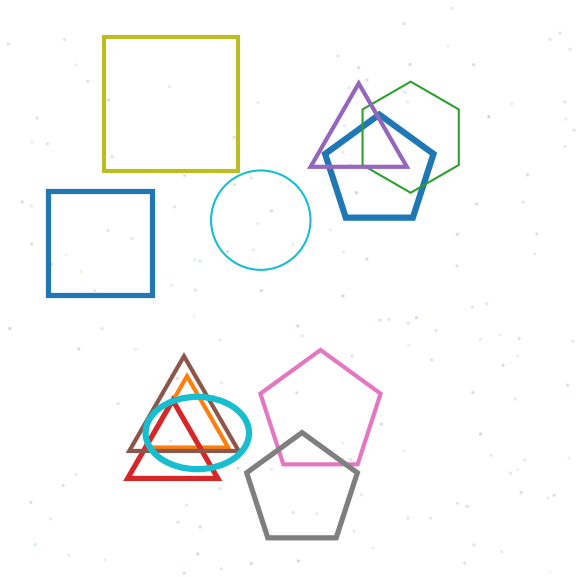[{"shape": "square", "thickness": 2.5, "radius": 0.45, "center": [0.173, 0.578]}, {"shape": "pentagon", "thickness": 3, "radius": 0.49, "center": [0.657, 0.702]}, {"shape": "triangle", "thickness": 2, "radius": 0.41, "center": [0.324, 0.265]}, {"shape": "hexagon", "thickness": 1, "radius": 0.48, "center": [0.711, 0.762]}, {"shape": "triangle", "thickness": 2.5, "radius": 0.45, "center": [0.299, 0.216]}, {"shape": "triangle", "thickness": 2, "radius": 0.48, "center": [0.621, 0.758]}, {"shape": "triangle", "thickness": 2, "radius": 0.55, "center": [0.319, 0.273]}, {"shape": "pentagon", "thickness": 2, "radius": 0.55, "center": [0.555, 0.284]}, {"shape": "pentagon", "thickness": 2.5, "radius": 0.5, "center": [0.523, 0.149]}, {"shape": "square", "thickness": 2, "radius": 0.58, "center": [0.296, 0.819]}, {"shape": "circle", "thickness": 1, "radius": 0.43, "center": [0.452, 0.618]}, {"shape": "oval", "thickness": 3, "radius": 0.45, "center": [0.342, 0.249]}]